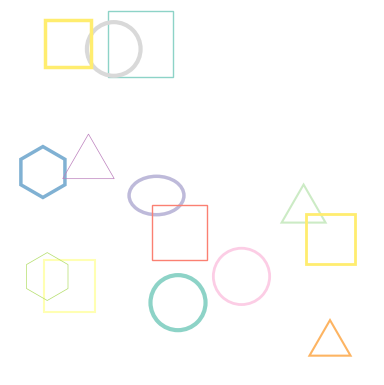[{"shape": "circle", "thickness": 3, "radius": 0.36, "center": [0.462, 0.214]}, {"shape": "square", "thickness": 1, "radius": 0.42, "center": [0.365, 0.886]}, {"shape": "square", "thickness": 1.5, "radius": 0.33, "center": [0.18, 0.258]}, {"shape": "oval", "thickness": 2.5, "radius": 0.36, "center": [0.407, 0.492]}, {"shape": "square", "thickness": 1, "radius": 0.36, "center": [0.467, 0.396]}, {"shape": "hexagon", "thickness": 2.5, "radius": 0.33, "center": [0.111, 0.553]}, {"shape": "triangle", "thickness": 1.5, "radius": 0.31, "center": [0.857, 0.107]}, {"shape": "hexagon", "thickness": 0.5, "radius": 0.31, "center": [0.123, 0.282]}, {"shape": "circle", "thickness": 2, "radius": 0.37, "center": [0.627, 0.282]}, {"shape": "circle", "thickness": 3, "radius": 0.35, "center": [0.295, 0.873]}, {"shape": "triangle", "thickness": 0.5, "radius": 0.39, "center": [0.23, 0.575]}, {"shape": "triangle", "thickness": 1.5, "radius": 0.33, "center": [0.789, 0.455]}, {"shape": "square", "thickness": 2, "radius": 0.32, "center": [0.859, 0.38]}, {"shape": "square", "thickness": 2.5, "radius": 0.3, "center": [0.177, 0.886]}]